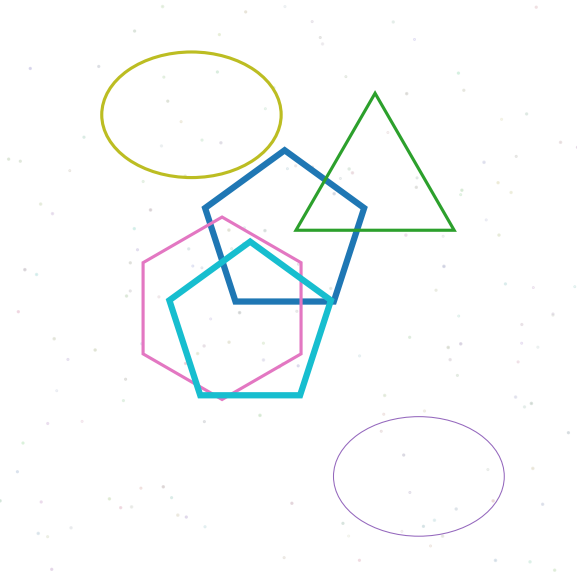[{"shape": "pentagon", "thickness": 3, "radius": 0.72, "center": [0.493, 0.594]}, {"shape": "triangle", "thickness": 1.5, "radius": 0.79, "center": [0.649, 0.68]}, {"shape": "oval", "thickness": 0.5, "radius": 0.74, "center": [0.725, 0.174]}, {"shape": "hexagon", "thickness": 1.5, "radius": 0.79, "center": [0.385, 0.465]}, {"shape": "oval", "thickness": 1.5, "radius": 0.78, "center": [0.332, 0.8]}, {"shape": "pentagon", "thickness": 3, "radius": 0.74, "center": [0.433, 0.434]}]